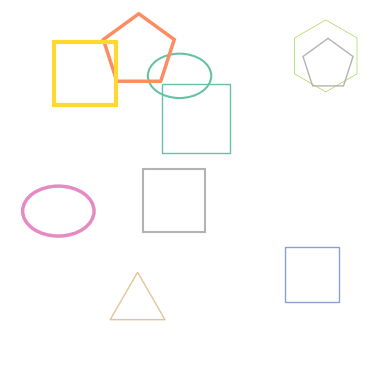[{"shape": "square", "thickness": 1, "radius": 0.44, "center": [0.508, 0.692]}, {"shape": "oval", "thickness": 1.5, "radius": 0.41, "center": [0.466, 0.803]}, {"shape": "pentagon", "thickness": 2.5, "radius": 0.48, "center": [0.361, 0.867]}, {"shape": "square", "thickness": 1, "radius": 0.35, "center": [0.811, 0.287]}, {"shape": "oval", "thickness": 2.5, "radius": 0.46, "center": [0.152, 0.452]}, {"shape": "hexagon", "thickness": 0.5, "radius": 0.47, "center": [0.846, 0.855]}, {"shape": "square", "thickness": 3, "radius": 0.4, "center": [0.221, 0.809]}, {"shape": "triangle", "thickness": 1, "radius": 0.41, "center": [0.357, 0.211]}, {"shape": "square", "thickness": 1.5, "radius": 0.4, "center": [0.452, 0.479]}, {"shape": "pentagon", "thickness": 1, "radius": 0.34, "center": [0.852, 0.832]}]